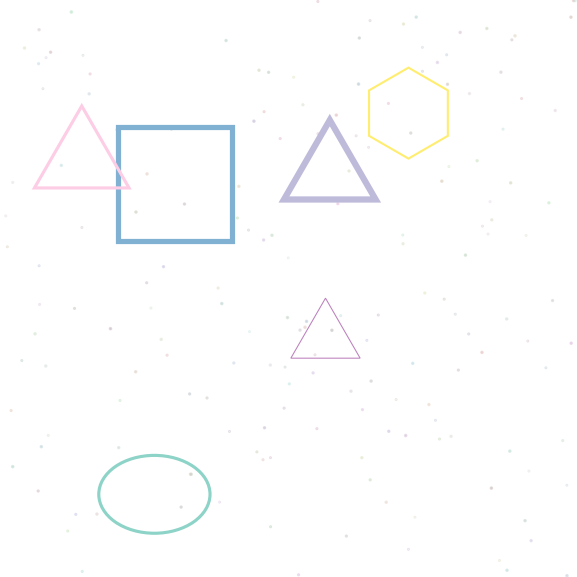[{"shape": "oval", "thickness": 1.5, "radius": 0.48, "center": [0.267, 0.143]}, {"shape": "triangle", "thickness": 3, "radius": 0.46, "center": [0.571, 0.7]}, {"shape": "square", "thickness": 2.5, "radius": 0.49, "center": [0.302, 0.68]}, {"shape": "triangle", "thickness": 1.5, "radius": 0.47, "center": [0.142, 0.721]}, {"shape": "triangle", "thickness": 0.5, "radius": 0.35, "center": [0.564, 0.414]}, {"shape": "hexagon", "thickness": 1, "radius": 0.39, "center": [0.707, 0.803]}]